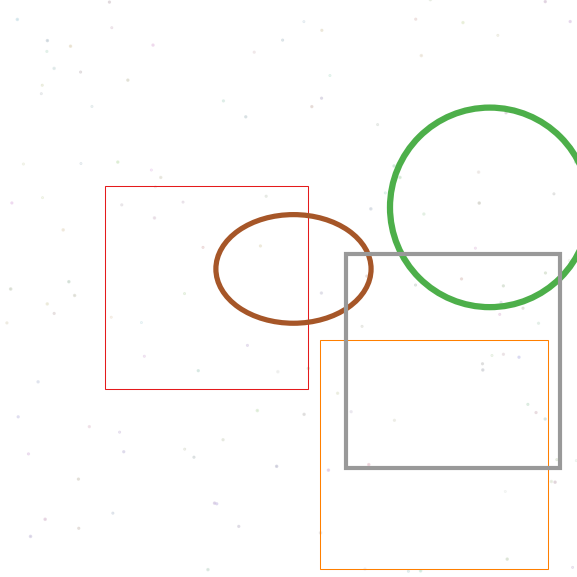[{"shape": "square", "thickness": 0.5, "radius": 0.88, "center": [0.358, 0.502]}, {"shape": "circle", "thickness": 3, "radius": 0.86, "center": [0.848, 0.64]}, {"shape": "square", "thickness": 0.5, "radius": 0.99, "center": [0.752, 0.212]}, {"shape": "oval", "thickness": 2.5, "radius": 0.67, "center": [0.508, 0.533]}, {"shape": "square", "thickness": 2, "radius": 0.93, "center": [0.785, 0.374]}]